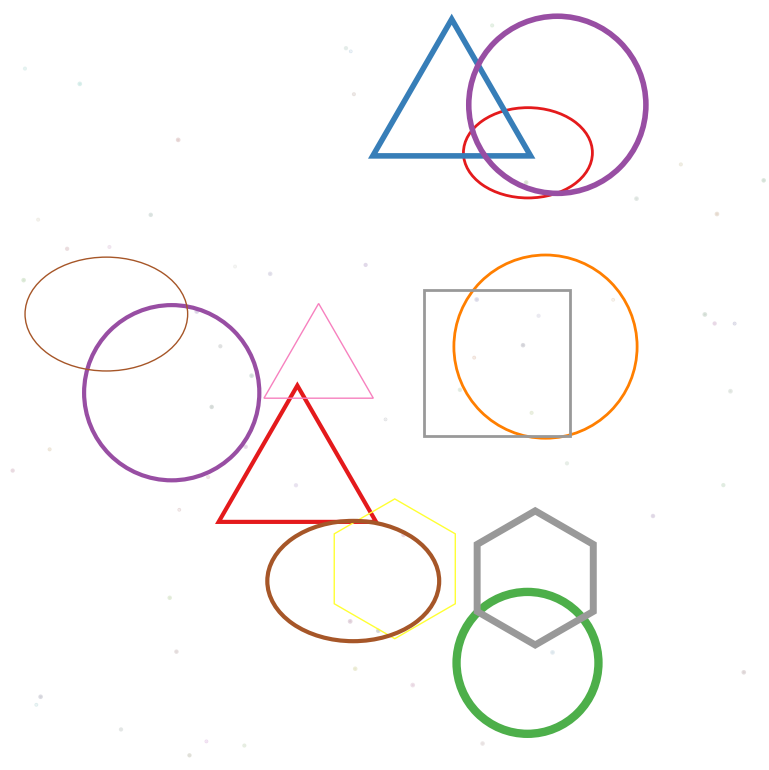[{"shape": "triangle", "thickness": 1.5, "radius": 0.59, "center": [0.386, 0.381]}, {"shape": "oval", "thickness": 1, "radius": 0.42, "center": [0.686, 0.802]}, {"shape": "triangle", "thickness": 2, "radius": 0.59, "center": [0.587, 0.857]}, {"shape": "circle", "thickness": 3, "radius": 0.46, "center": [0.685, 0.139]}, {"shape": "circle", "thickness": 2, "radius": 0.58, "center": [0.724, 0.864]}, {"shape": "circle", "thickness": 1.5, "radius": 0.57, "center": [0.223, 0.49]}, {"shape": "circle", "thickness": 1, "radius": 0.59, "center": [0.708, 0.55]}, {"shape": "hexagon", "thickness": 0.5, "radius": 0.45, "center": [0.513, 0.261]}, {"shape": "oval", "thickness": 1.5, "radius": 0.56, "center": [0.459, 0.245]}, {"shape": "oval", "thickness": 0.5, "radius": 0.53, "center": [0.138, 0.592]}, {"shape": "triangle", "thickness": 0.5, "radius": 0.41, "center": [0.414, 0.524]}, {"shape": "square", "thickness": 1, "radius": 0.47, "center": [0.645, 0.528]}, {"shape": "hexagon", "thickness": 2.5, "radius": 0.44, "center": [0.695, 0.249]}]